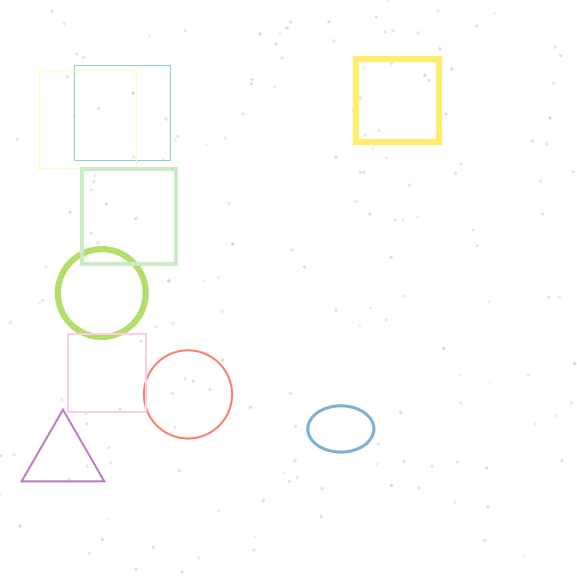[{"shape": "square", "thickness": 0.5, "radius": 0.41, "center": [0.211, 0.804]}, {"shape": "square", "thickness": 0.5, "radius": 0.42, "center": [0.151, 0.793]}, {"shape": "circle", "thickness": 1, "radius": 0.38, "center": [0.326, 0.316]}, {"shape": "oval", "thickness": 1.5, "radius": 0.29, "center": [0.59, 0.256]}, {"shape": "circle", "thickness": 3, "radius": 0.38, "center": [0.176, 0.492]}, {"shape": "square", "thickness": 1, "radius": 0.34, "center": [0.186, 0.354]}, {"shape": "triangle", "thickness": 1, "radius": 0.41, "center": [0.109, 0.207]}, {"shape": "square", "thickness": 2, "radius": 0.41, "center": [0.223, 0.625]}, {"shape": "square", "thickness": 3, "radius": 0.36, "center": [0.688, 0.825]}]